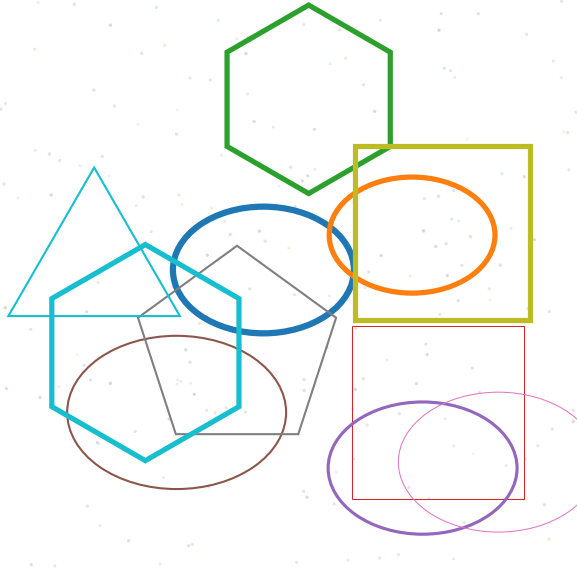[{"shape": "oval", "thickness": 3, "radius": 0.78, "center": [0.456, 0.532]}, {"shape": "oval", "thickness": 2.5, "radius": 0.72, "center": [0.714, 0.592]}, {"shape": "hexagon", "thickness": 2.5, "radius": 0.82, "center": [0.534, 0.827]}, {"shape": "square", "thickness": 0.5, "radius": 0.75, "center": [0.759, 0.285]}, {"shape": "oval", "thickness": 1.5, "radius": 0.82, "center": [0.732, 0.189]}, {"shape": "oval", "thickness": 1, "radius": 0.95, "center": [0.306, 0.285]}, {"shape": "oval", "thickness": 0.5, "radius": 0.87, "center": [0.863, 0.199]}, {"shape": "pentagon", "thickness": 1, "radius": 0.9, "center": [0.41, 0.393]}, {"shape": "square", "thickness": 2.5, "radius": 0.76, "center": [0.766, 0.596]}, {"shape": "hexagon", "thickness": 2.5, "radius": 0.94, "center": [0.252, 0.389]}, {"shape": "triangle", "thickness": 1, "radius": 0.86, "center": [0.163, 0.538]}]